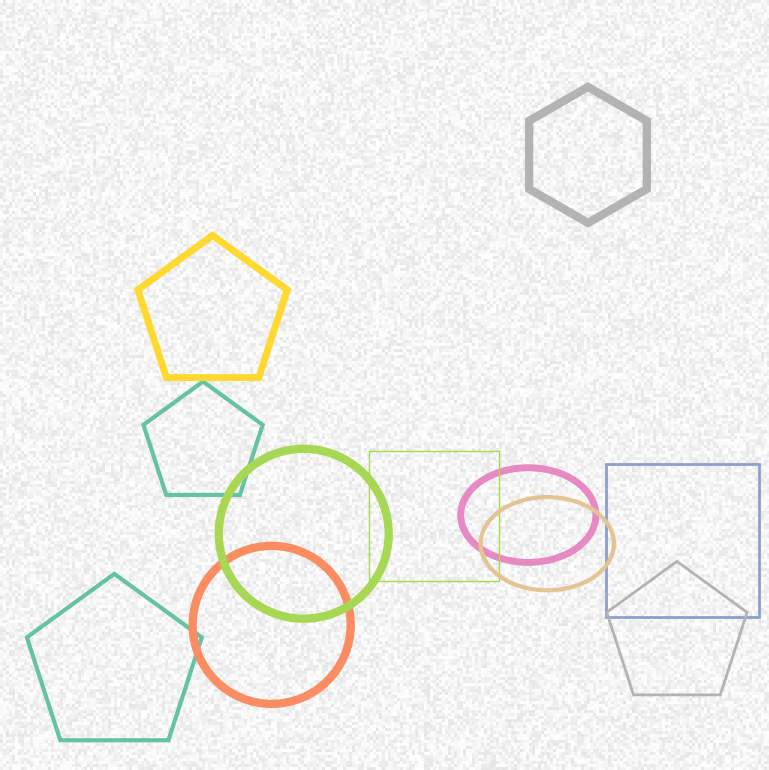[{"shape": "pentagon", "thickness": 1.5, "radius": 0.6, "center": [0.149, 0.135]}, {"shape": "pentagon", "thickness": 1.5, "radius": 0.41, "center": [0.264, 0.423]}, {"shape": "circle", "thickness": 3, "radius": 0.51, "center": [0.353, 0.188]}, {"shape": "square", "thickness": 1, "radius": 0.5, "center": [0.886, 0.298]}, {"shape": "oval", "thickness": 2.5, "radius": 0.44, "center": [0.686, 0.331]}, {"shape": "square", "thickness": 0.5, "radius": 0.42, "center": [0.563, 0.33]}, {"shape": "circle", "thickness": 3, "radius": 0.55, "center": [0.394, 0.307]}, {"shape": "pentagon", "thickness": 2.5, "radius": 0.51, "center": [0.276, 0.592]}, {"shape": "oval", "thickness": 1.5, "radius": 0.43, "center": [0.711, 0.294]}, {"shape": "hexagon", "thickness": 3, "radius": 0.44, "center": [0.764, 0.799]}, {"shape": "pentagon", "thickness": 1, "radius": 0.48, "center": [0.879, 0.175]}]